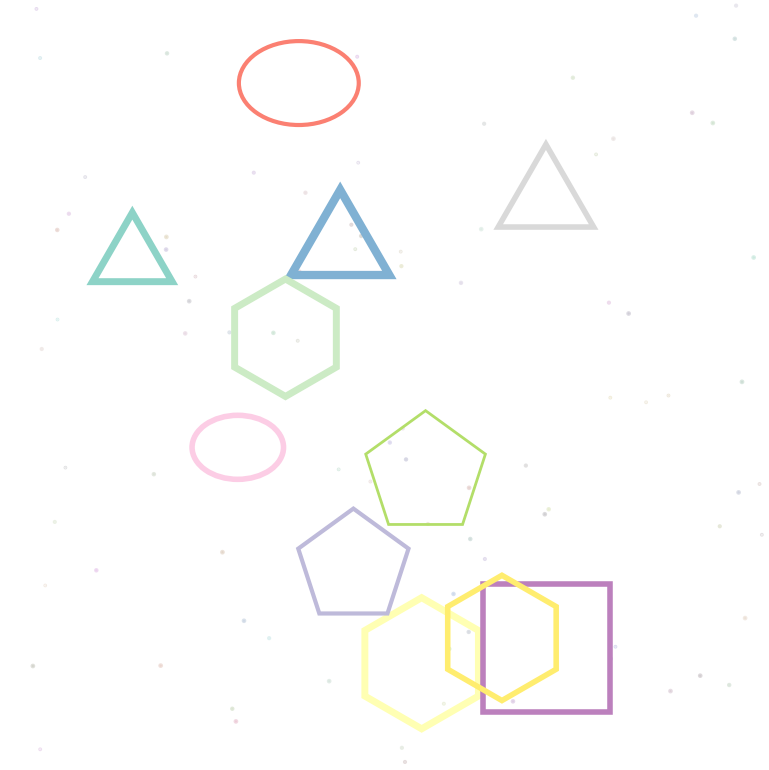[{"shape": "triangle", "thickness": 2.5, "radius": 0.3, "center": [0.172, 0.664]}, {"shape": "hexagon", "thickness": 2.5, "radius": 0.43, "center": [0.548, 0.139]}, {"shape": "pentagon", "thickness": 1.5, "radius": 0.38, "center": [0.459, 0.264]}, {"shape": "oval", "thickness": 1.5, "radius": 0.39, "center": [0.388, 0.892]}, {"shape": "triangle", "thickness": 3, "radius": 0.37, "center": [0.442, 0.68]}, {"shape": "pentagon", "thickness": 1, "radius": 0.41, "center": [0.553, 0.385]}, {"shape": "oval", "thickness": 2, "radius": 0.3, "center": [0.309, 0.419]}, {"shape": "triangle", "thickness": 2, "radius": 0.36, "center": [0.709, 0.741]}, {"shape": "square", "thickness": 2, "radius": 0.41, "center": [0.709, 0.158]}, {"shape": "hexagon", "thickness": 2.5, "radius": 0.38, "center": [0.371, 0.561]}, {"shape": "hexagon", "thickness": 2, "radius": 0.41, "center": [0.652, 0.172]}]